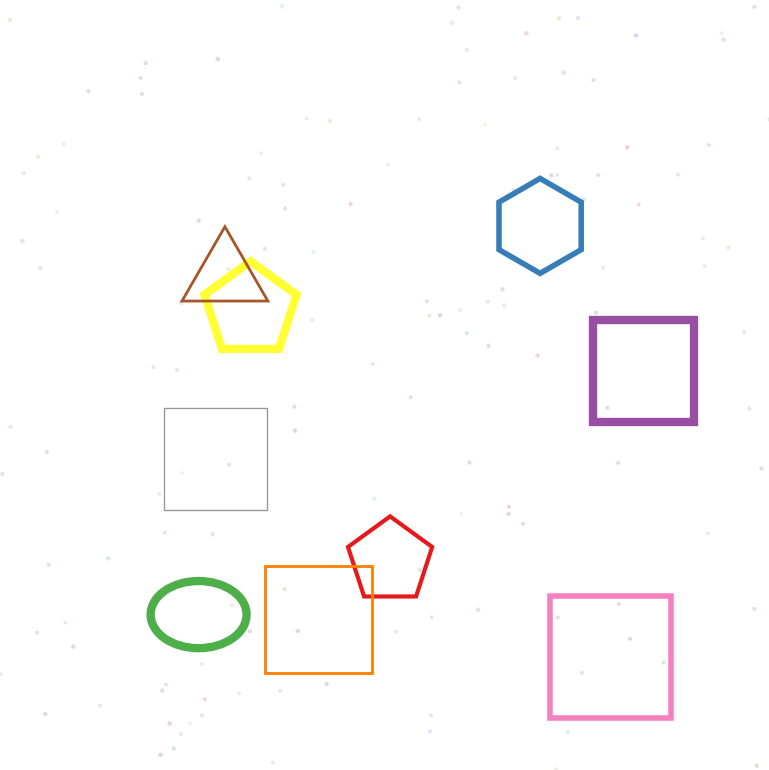[{"shape": "pentagon", "thickness": 1.5, "radius": 0.29, "center": [0.507, 0.272]}, {"shape": "hexagon", "thickness": 2, "radius": 0.31, "center": [0.701, 0.707]}, {"shape": "oval", "thickness": 3, "radius": 0.31, "center": [0.258, 0.202]}, {"shape": "square", "thickness": 3, "radius": 0.33, "center": [0.836, 0.518]}, {"shape": "square", "thickness": 1, "radius": 0.35, "center": [0.413, 0.195]}, {"shape": "pentagon", "thickness": 3, "radius": 0.31, "center": [0.325, 0.598]}, {"shape": "triangle", "thickness": 1, "radius": 0.32, "center": [0.292, 0.641]}, {"shape": "square", "thickness": 2, "radius": 0.4, "center": [0.793, 0.146]}, {"shape": "square", "thickness": 0.5, "radius": 0.33, "center": [0.28, 0.404]}]